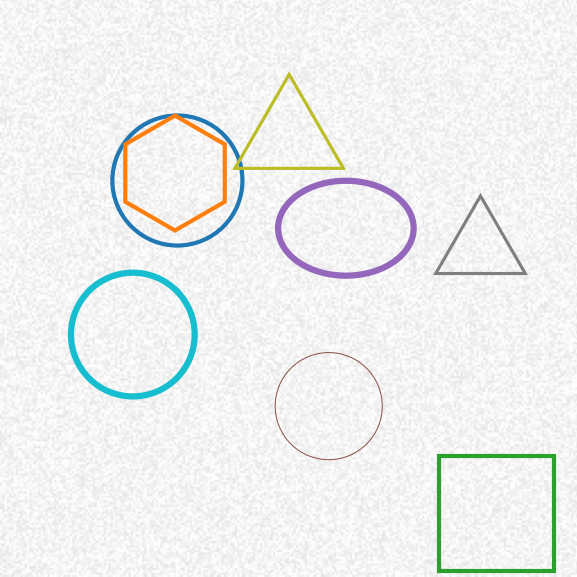[{"shape": "circle", "thickness": 2, "radius": 0.56, "center": [0.307, 0.687]}, {"shape": "hexagon", "thickness": 2, "radius": 0.5, "center": [0.303, 0.699]}, {"shape": "square", "thickness": 2, "radius": 0.5, "center": [0.86, 0.111]}, {"shape": "oval", "thickness": 3, "radius": 0.59, "center": [0.599, 0.604]}, {"shape": "circle", "thickness": 0.5, "radius": 0.46, "center": [0.569, 0.296]}, {"shape": "triangle", "thickness": 1.5, "radius": 0.45, "center": [0.832, 0.57]}, {"shape": "triangle", "thickness": 1.5, "radius": 0.54, "center": [0.501, 0.762]}, {"shape": "circle", "thickness": 3, "radius": 0.54, "center": [0.23, 0.42]}]